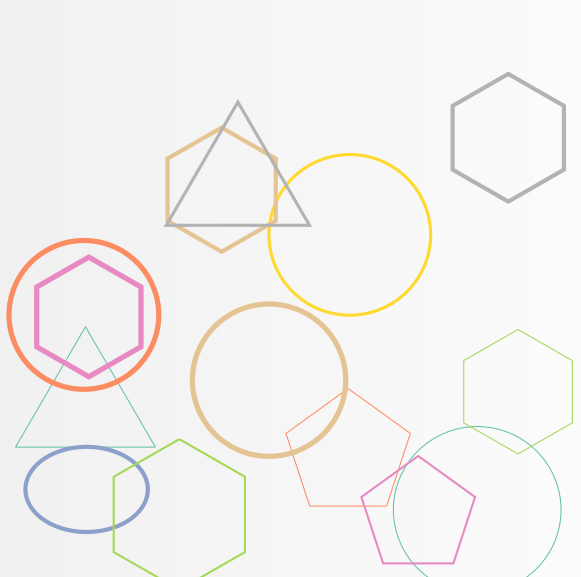[{"shape": "triangle", "thickness": 0.5, "radius": 0.69, "center": [0.147, 0.294]}, {"shape": "circle", "thickness": 0.5, "radius": 0.72, "center": [0.821, 0.116]}, {"shape": "circle", "thickness": 2.5, "radius": 0.64, "center": [0.144, 0.454]}, {"shape": "pentagon", "thickness": 0.5, "radius": 0.56, "center": [0.599, 0.214]}, {"shape": "oval", "thickness": 2, "radius": 0.53, "center": [0.149, 0.152]}, {"shape": "pentagon", "thickness": 1, "radius": 0.51, "center": [0.72, 0.107]}, {"shape": "hexagon", "thickness": 2.5, "radius": 0.52, "center": [0.153, 0.45]}, {"shape": "hexagon", "thickness": 1, "radius": 0.65, "center": [0.309, 0.108]}, {"shape": "hexagon", "thickness": 0.5, "radius": 0.54, "center": [0.891, 0.321]}, {"shape": "circle", "thickness": 1.5, "radius": 0.7, "center": [0.602, 0.592]}, {"shape": "circle", "thickness": 2.5, "radius": 0.66, "center": [0.463, 0.341]}, {"shape": "hexagon", "thickness": 2, "radius": 0.54, "center": [0.381, 0.671]}, {"shape": "hexagon", "thickness": 2, "radius": 0.55, "center": [0.874, 0.761]}, {"shape": "triangle", "thickness": 1.5, "radius": 0.71, "center": [0.409, 0.68]}]